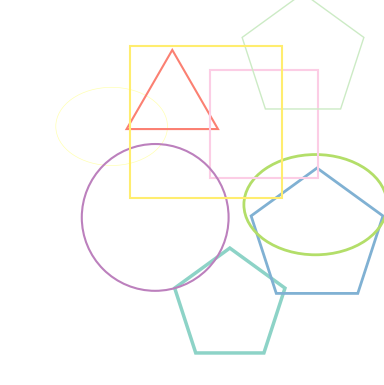[{"shape": "pentagon", "thickness": 2.5, "radius": 0.75, "center": [0.597, 0.205]}, {"shape": "oval", "thickness": 0.5, "radius": 0.73, "center": [0.29, 0.672]}, {"shape": "triangle", "thickness": 1.5, "radius": 0.68, "center": [0.447, 0.733]}, {"shape": "pentagon", "thickness": 2, "radius": 0.9, "center": [0.823, 0.384]}, {"shape": "oval", "thickness": 2, "radius": 0.93, "center": [0.819, 0.468]}, {"shape": "square", "thickness": 1.5, "radius": 0.71, "center": [0.686, 0.678]}, {"shape": "circle", "thickness": 1.5, "radius": 0.95, "center": [0.403, 0.435]}, {"shape": "pentagon", "thickness": 1, "radius": 0.83, "center": [0.787, 0.851]}, {"shape": "square", "thickness": 1.5, "radius": 0.99, "center": [0.535, 0.682]}]